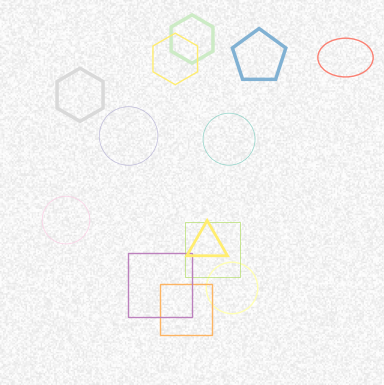[{"shape": "circle", "thickness": 0.5, "radius": 0.34, "center": [0.595, 0.638]}, {"shape": "circle", "thickness": 1, "radius": 0.33, "center": [0.603, 0.252]}, {"shape": "circle", "thickness": 0.5, "radius": 0.38, "center": [0.334, 0.647]}, {"shape": "oval", "thickness": 1, "radius": 0.36, "center": [0.897, 0.85]}, {"shape": "pentagon", "thickness": 2.5, "radius": 0.36, "center": [0.673, 0.853]}, {"shape": "square", "thickness": 1, "radius": 0.33, "center": [0.483, 0.196]}, {"shape": "square", "thickness": 0.5, "radius": 0.36, "center": [0.552, 0.353]}, {"shape": "circle", "thickness": 0.5, "radius": 0.31, "center": [0.171, 0.428]}, {"shape": "hexagon", "thickness": 2.5, "radius": 0.34, "center": [0.208, 0.754]}, {"shape": "square", "thickness": 1, "radius": 0.42, "center": [0.416, 0.26]}, {"shape": "hexagon", "thickness": 2.5, "radius": 0.31, "center": [0.499, 0.899]}, {"shape": "hexagon", "thickness": 1, "radius": 0.33, "center": [0.455, 0.847]}, {"shape": "triangle", "thickness": 2, "radius": 0.31, "center": [0.538, 0.366]}]